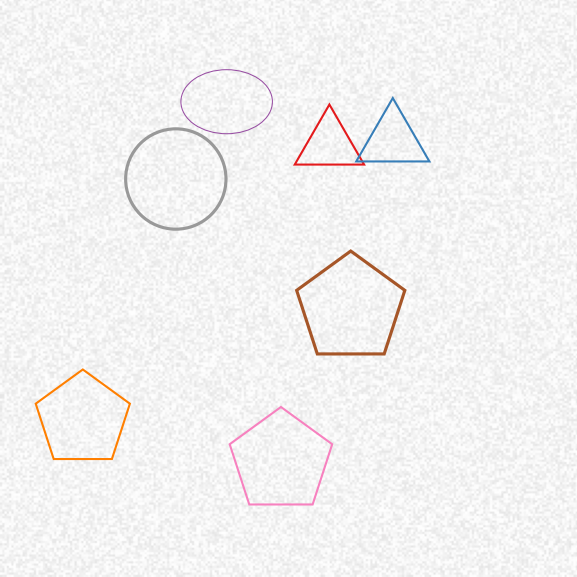[{"shape": "triangle", "thickness": 1, "radius": 0.35, "center": [0.57, 0.749]}, {"shape": "triangle", "thickness": 1, "radius": 0.37, "center": [0.68, 0.756]}, {"shape": "oval", "thickness": 0.5, "radius": 0.4, "center": [0.392, 0.823]}, {"shape": "pentagon", "thickness": 1, "radius": 0.43, "center": [0.143, 0.274]}, {"shape": "pentagon", "thickness": 1.5, "radius": 0.49, "center": [0.607, 0.466]}, {"shape": "pentagon", "thickness": 1, "radius": 0.47, "center": [0.486, 0.201]}, {"shape": "circle", "thickness": 1.5, "radius": 0.43, "center": [0.304, 0.689]}]